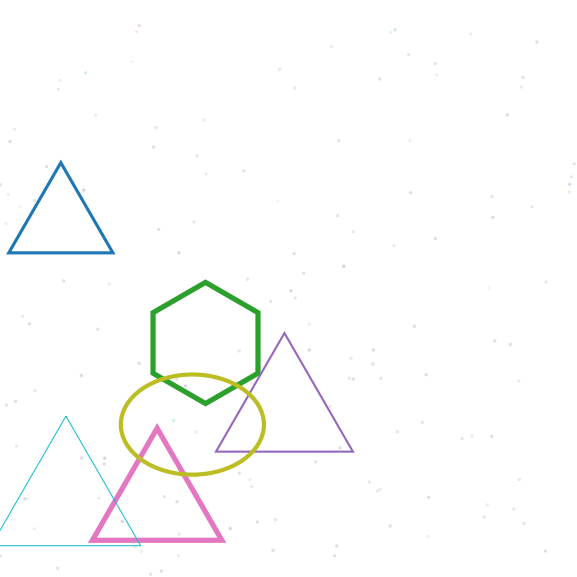[{"shape": "triangle", "thickness": 1.5, "radius": 0.52, "center": [0.105, 0.613]}, {"shape": "hexagon", "thickness": 2.5, "radius": 0.52, "center": [0.356, 0.405]}, {"shape": "triangle", "thickness": 1, "radius": 0.68, "center": [0.493, 0.286]}, {"shape": "triangle", "thickness": 2.5, "radius": 0.65, "center": [0.272, 0.128]}, {"shape": "oval", "thickness": 2, "radius": 0.62, "center": [0.333, 0.264]}, {"shape": "triangle", "thickness": 0.5, "radius": 0.75, "center": [0.114, 0.129]}]